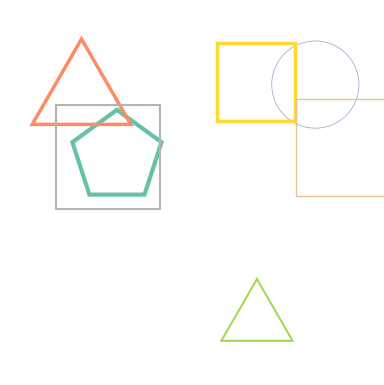[{"shape": "pentagon", "thickness": 3, "radius": 0.61, "center": [0.304, 0.593]}, {"shape": "triangle", "thickness": 2.5, "radius": 0.74, "center": [0.212, 0.751]}, {"shape": "circle", "thickness": 0.5, "radius": 0.57, "center": [0.819, 0.78]}, {"shape": "triangle", "thickness": 1.5, "radius": 0.53, "center": [0.667, 0.168]}, {"shape": "square", "thickness": 2.5, "radius": 0.5, "center": [0.664, 0.787]}, {"shape": "square", "thickness": 1, "radius": 0.63, "center": [0.895, 0.617]}, {"shape": "square", "thickness": 1.5, "radius": 0.68, "center": [0.281, 0.592]}]